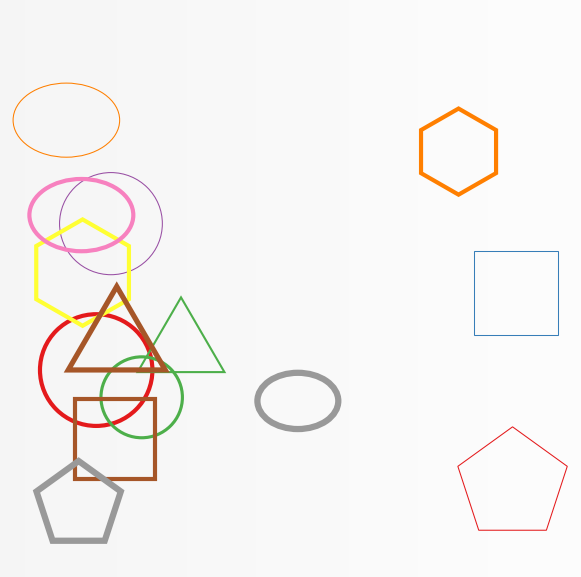[{"shape": "pentagon", "thickness": 0.5, "radius": 0.49, "center": [0.882, 0.161]}, {"shape": "circle", "thickness": 2, "radius": 0.48, "center": [0.165, 0.358]}, {"shape": "square", "thickness": 0.5, "radius": 0.36, "center": [0.887, 0.492]}, {"shape": "circle", "thickness": 1.5, "radius": 0.35, "center": [0.244, 0.311]}, {"shape": "triangle", "thickness": 1, "radius": 0.43, "center": [0.311, 0.398]}, {"shape": "circle", "thickness": 0.5, "radius": 0.44, "center": [0.191, 0.612]}, {"shape": "hexagon", "thickness": 2, "radius": 0.37, "center": [0.789, 0.737]}, {"shape": "oval", "thickness": 0.5, "radius": 0.46, "center": [0.114, 0.791]}, {"shape": "hexagon", "thickness": 2, "radius": 0.46, "center": [0.142, 0.527]}, {"shape": "square", "thickness": 2, "radius": 0.34, "center": [0.199, 0.239]}, {"shape": "triangle", "thickness": 2.5, "radius": 0.48, "center": [0.201, 0.407]}, {"shape": "oval", "thickness": 2, "radius": 0.45, "center": [0.14, 0.627]}, {"shape": "oval", "thickness": 3, "radius": 0.35, "center": [0.512, 0.305]}, {"shape": "pentagon", "thickness": 3, "radius": 0.38, "center": [0.135, 0.125]}]